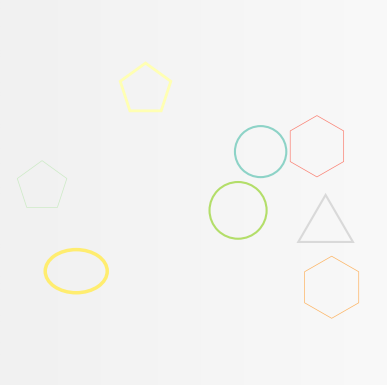[{"shape": "circle", "thickness": 1.5, "radius": 0.33, "center": [0.673, 0.606]}, {"shape": "pentagon", "thickness": 2, "radius": 0.34, "center": [0.376, 0.768]}, {"shape": "hexagon", "thickness": 0.5, "radius": 0.4, "center": [0.818, 0.62]}, {"shape": "hexagon", "thickness": 0.5, "radius": 0.4, "center": [0.856, 0.254]}, {"shape": "circle", "thickness": 1.5, "radius": 0.37, "center": [0.614, 0.454]}, {"shape": "triangle", "thickness": 1.5, "radius": 0.41, "center": [0.84, 0.412]}, {"shape": "pentagon", "thickness": 0.5, "radius": 0.34, "center": [0.109, 0.516]}, {"shape": "oval", "thickness": 2.5, "radius": 0.4, "center": [0.197, 0.296]}]